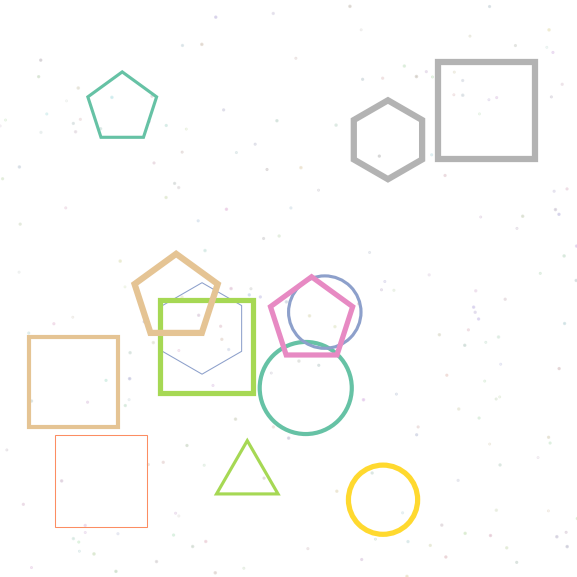[{"shape": "circle", "thickness": 2, "radius": 0.4, "center": [0.529, 0.327]}, {"shape": "pentagon", "thickness": 1.5, "radius": 0.31, "center": [0.212, 0.812]}, {"shape": "square", "thickness": 0.5, "radius": 0.4, "center": [0.174, 0.166]}, {"shape": "circle", "thickness": 1.5, "radius": 0.31, "center": [0.562, 0.459]}, {"shape": "hexagon", "thickness": 0.5, "radius": 0.4, "center": [0.35, 0.43]}, {"shape": "pentagon", "thickness": 2.5, "radius": 0.37, "center": [0.54, 0.445]}, {"shape": "triangle", "thickness": 1.5, "radius": 0.31, "center": [0.428, 0.175]}, {"shape": "square", "thickness": 2.5, "radius": 0.4, "center": [0.357, 0.399]}, {"shape": "circle", "thickness": 2.5, "radius": 0.3, "center": [0.663, 0.134]}, {"shape": "square", "thickness": 2, "radius": 0.39, "center": [0.127, 0.338]}, {"shape": "pentagon", "thickness": 3, "radius": 0.38, "center": [0.305, 0.484]}, {"shape": "hexagon", "thickness": 3, "radius": 0.34, "center": [0.672, 0.757]}, {"shape": "square", "thickness": 3, "radius": 0.42, "center": [0.843, 0.807]}]